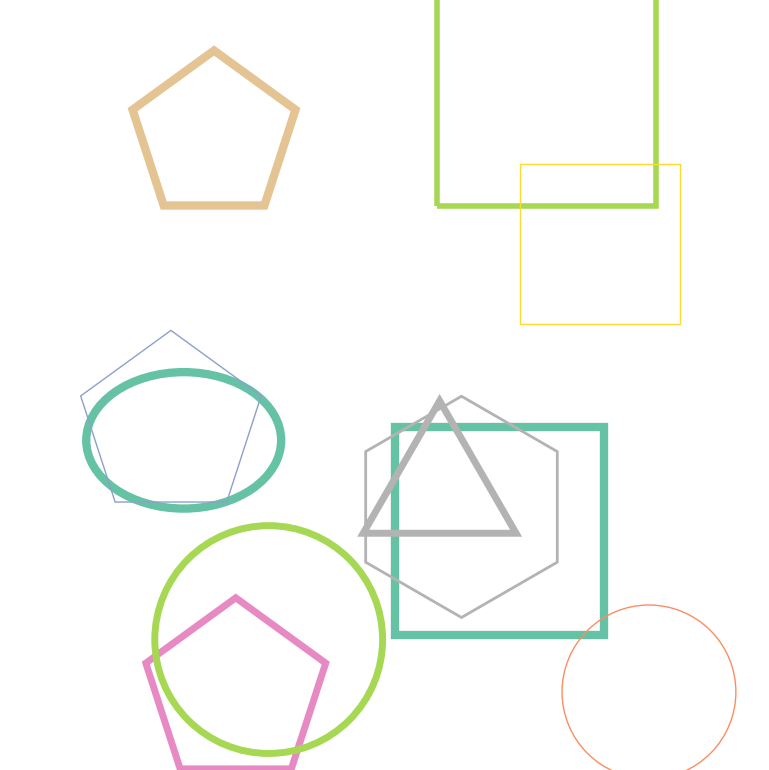[{"shape": "oval", "thickness": 3, "radius": 0.63, "center": [0.239, 0.428]}, {"shape": "square", "thickness": 3, "radius": 0.68, "center": [0.649, 0.311]}, {"shape": "circle", "thickness": 0.5, "radius": 0.56, "center": [0.843, 0.101]}, {"shape": "pentagon", "thickness": 0.5, "radius": 0.62, "center": [0.222, 0.448]}, {"shape": "pentagon", "thickness": 2.5, "radius": 0.61, "center": [0.306, 0.101]}, {"shape": "square", "thickness": 2, "radius": 0.71, "center": [0.71, 0.876]}, {"shape": "circle", "thickness": 2.5, "radius": 0.74, "center": [0.349, 0.169]}, {"shape": "square", "thickness": 0.5, "radius": 0.52, "center": [0.779, 0.683]}, {"shape": "pentagon", "thickness": 3, "radius": 0.56, "center": [0.278, 0.823]}, {"shape": "triangle", "thickness": 2.5, "radius": 0.57, "center": [0.571, 0.365]}, {"shape": "hexagon", "thickness": 1, "radius": 0.72, "center": [0.599, 0.342]}]